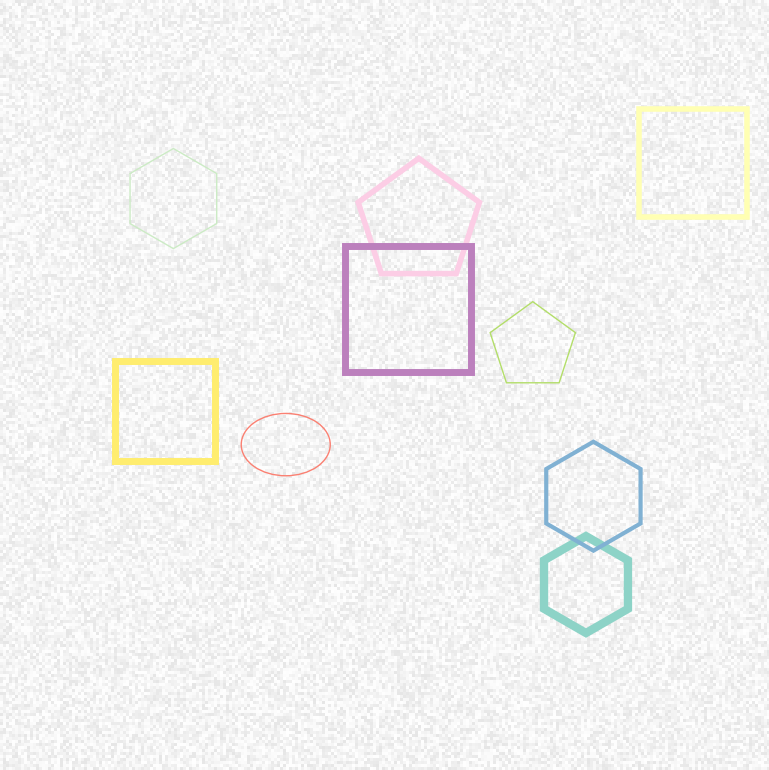[{"shape": "hexagon", "thickness": 3, "radius": 0.31, "center": [0.761, 0.241]}, {"shape": "square", "thickness": 2, "radius": 0.35, "center": [0.9, 0.788]}, {"shape": "oval", "thickness": 0.5, "radius": 0.29, "center": [0.371, 0.423]}, {"shape": "hexagon", "thickness": 1.5, "radius": 0.35, "center": [0.771, 0.356]}, {"shape": "pentagon", "thickness": 0.5, "radius": 0.29, "center": [0.692, 0.55]}, {"shape": "pentagon", "thickness": 2, "radius": 0.41, "center": [0.544, 0.712]}, {"shape": "square", "thickness": 2.5, "radius": 0.41, "center": [0.53, 0.599]}, {"shape": "hexagon", "thickness": 0.5, "radius": 0.32, "center": [0.225, 0.742]}, {"shape": "square", "thickness": 2.5, "radius": 0.32, "center": [0.215, 0.467]}]